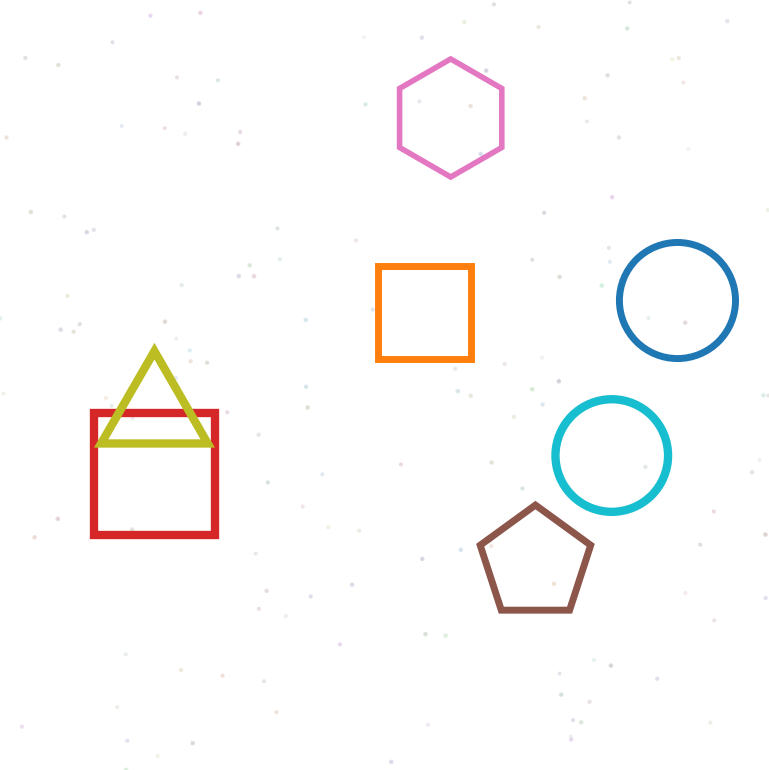[{"shape": "circle", "thickness": 2.5, "radius": 0.38, "center": [0.88, 0.61]}, {"shape": "square", "thickness": 2.5, "radius": 0.3, "center": [0.551, 0.594]}, {"shape": "square", "thickness": 3, "radius": 0.4, "center": [0.201, 0.385]}, {"shape": "pentagon", "thickness": 2.5, "radius": 0.38, "center": [0.695, 0.269]}, {"shape": "hexagon", "thickness": 2, "radius": 0.38, "center": [0.585, 0.847]}, {"shape": "triangle", "thickness": 3, "radius": 0.4, "center": [0.201, 0.464]}, {"shape": "circle", "thickness": 3, "radius": 0.37, "center": [0.795, 0.408]}]